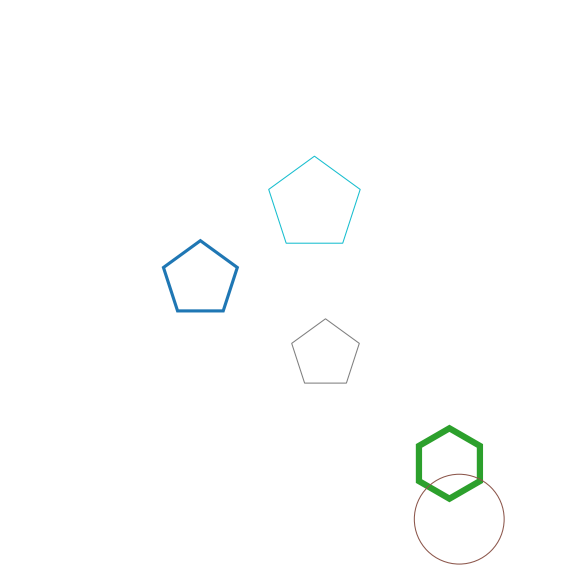[{"shape": "pentagon", "thickness": 1.5, "radius": 0.34, "center": [0.347, 0.515]}, {"shape": "hexagon", "thickness": 3, "radius": 0.3, "center": [0.778, 0.197]}, {"shape": "circle", "thickness": 0.5, "radius": 0.39, "center": [0.795, 0.1]}, {"shape": "pentagon", "thickness": 0.5, "radius": 0.31, "center": [0.564, 0.386]}, {"shape": "pentagon", "thickness": 0.5, "radius": 0.42, "center": [0.544, 0.645]}]